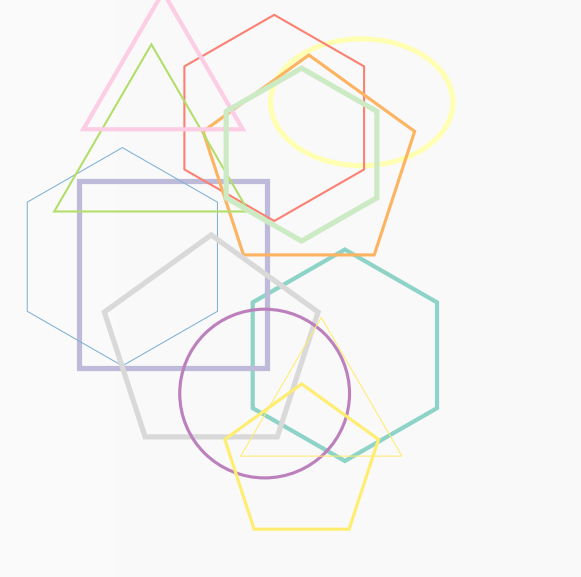[{"shape": "hexagon", "thickness": 2, "radius": 0.92, "center": [0.593, 0.384]}, {"shape": "oval", "thickness": 2.5, "radius": 0.78, "center": [0.622, 0.822]}, {"shape": "square", "thickness": 2.5, "radius": 0.81, "center": [0.297, 0.524]}, {"shape": "hexagon", "thickness": 1, "radius": 0.89, "center": [0.472, 0.795]}, {"shape": "hexagon", "thickness": 0.5, "radius": 0.94, "center": [0.211, 0.555]}, {"shape": "pentagon", "thickness": 1.5, "radius": 0.96, "center": [0.531, 0.713]}, {"shape": "triangle", "thickness": 1, "radius": 0.96, "center": [0.26, 0.729]}, {"shape": "triangle", "thickness": 2, "radius": 0.79, "center": [0.28, 0.854]}, {"shape": "pentagon", "thickness": 2.5, "radius": 0.97, "center": [0.363, 0.399]}, {"shape": "circle", "thickness": 1.5, "radius": 0.73, "center": [0.455, 0.318]}, {"shape": "hexagon", "thickness": 2.5, "radius": 0.75, "center": [0.519, 0.731]}, {"shape": "triangle", "thickness": 0.5, "radius": 0.8, "center": [0.553, 0.289]}, {"shape": "pentagon", "thickness": 1.5, "radius": 0.7, "center": [0.519, 0.195]}]